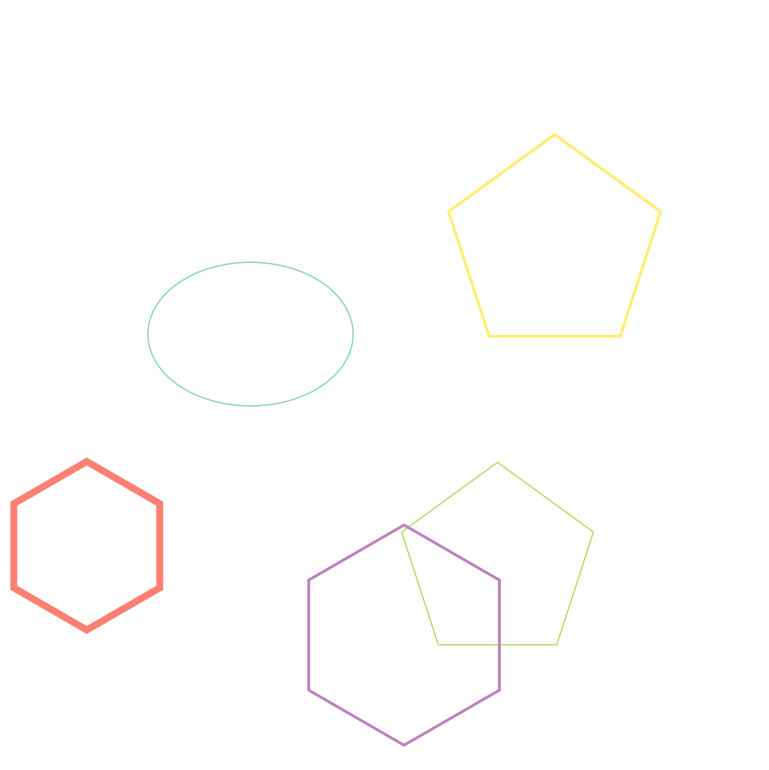[{"shape": "oval", "thickness": 0.5, "radius": 0.67, "center": [0.325, 0.566]}, {"shape": "hexagon", "thickness": 2.5, "radius": 0.55, "center": [0.113, 0.291]}, {"shape": "pentagon", "thickness": 0.5, "radius": 0.65, "center": [0.646, 0.269]}, {"shape": "hexagon", "thickness": 1, "radius": 0.71, "center": [0.525, 0.175]}, {"shape": "pentagon", "thickness": 1, "radius": 0.72, "center": [0.72, 0.68]}]